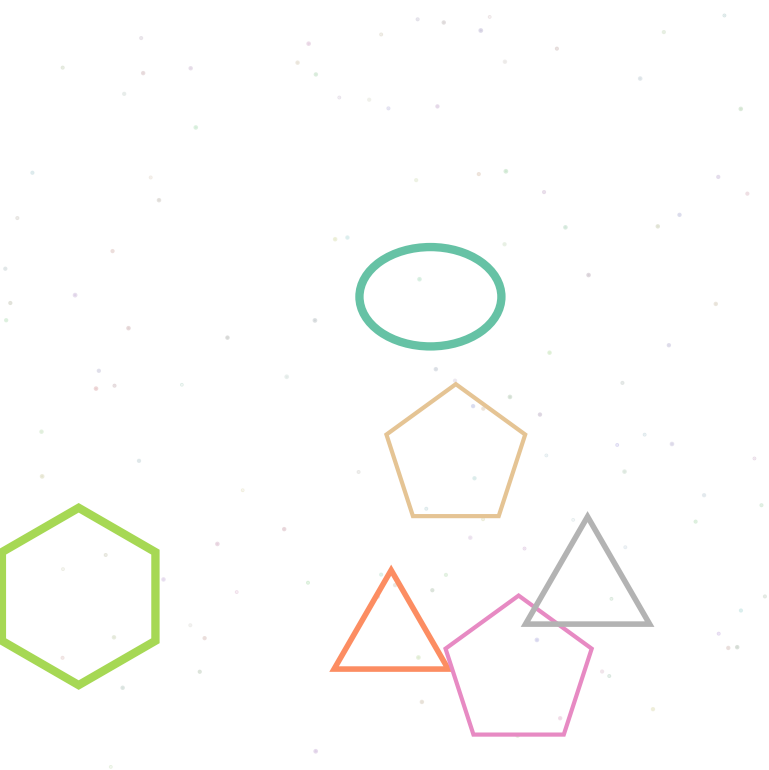[{"shape": "oval", "thickness": 3, "radius": 0.46, "center": [0.559, 0.615]}, {"shape": "triangle", "thickness": 2, "radius": 0.43, "center": [0.508, 0.174]}, {"shape": "pentagon", "thickness": 1.5, "radius": 0.5, "center": [0.674, 0.127]}, {"shape": "hexagon", "thickness": 3, "radius": 0.58, "center": [0.102, 0.225]}, {"shape": "pentagon", "thickness": 1.5, "radius": 0.47, "center": [0.592, 0.406]}, {"shape": "triangle", "thickness": 2, "radius": 0.47, "center": [0.763, 0.236]}]